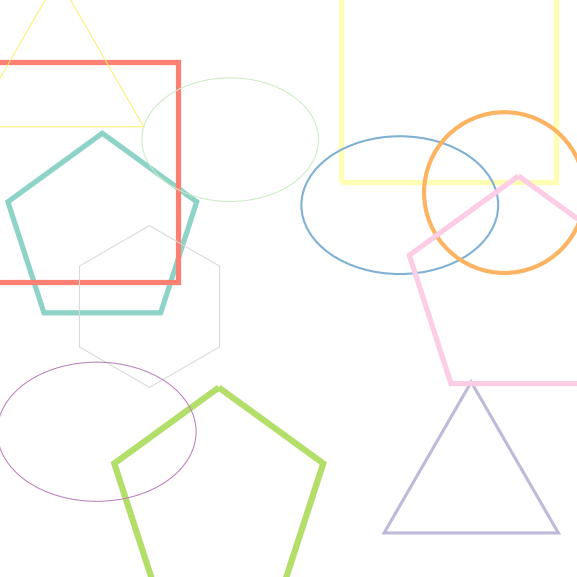[{"shape": "pentagon", "thickness": 2.5, "radius": 0.86, "center": [0.177, 0.597]}, {"shape": "square", "thickness": 2.5, "radius": 0.93, "center": [0.777, 0.871]}, {"shape": "triangle", "thickness": 1.5, "radius": 0.87, "center": [0.816, 0.163]}, {"shape": "square", "thickness": 2.5, "radius": 0.95, "center": [0.117, 0.702]}, {"shape": "oval", "thickness": 1, "radius": 0.85, "center": [0.692, 0.644]}, {"shape": "circle", "thickness": 2, "radius": 0.7, "center": [0.873, 0.666]}, {"shape": "pentagon", "thickness": 3, "radius": 0.95, "center": [0.379, 0.138]}, {"shape": "pentagon", "thickness": 2.5, "radius": 0.99, "center": [0.898, 0.496]}, {"shape": "hexagon", "thickness": 0.5, "radius": 0.7, "center": [0.259, 0.468]}, {"shape": "oval", "thickness": 0.5, "radius": 0.86, "center": [0.167, 0.252]}, {"shape": "oval", "thickness": 0.5, "radius": 0.76, "center": [0.399, 0.757]}, {"shape": "triangle", "thickness": 0.5, "radius": 0.86, "center": [0.1, 0.865]}]